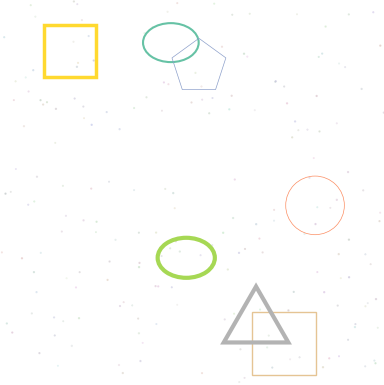[{"shape": "oval", "thickness": 1.5, "radius": 0.36, "center": [0.444, 0.889]}, {"shape": "circle", "thickness": 0.5, "radius": 0.38, "center": [0.818, 0.467]}, {"shape": "pentagon", "thickness": 0.5, "radius": 0.37, "center": [0.517, 0.827]}, {"shape": "oval", "thickness": 3, "radius": 0.37, "center": [0.484, 0.33]}, {"shape": "square", "thickness": 2.5, "radius": 0.34, "center": [0.182, 0.868]}, {"shape": "square", "thickness": 1, "radius": 0.41, "center": [0.738, 0.108]}, {"shape": "triangle", "thickness": 3, "radius": 0.48, "center": [0.665, 0.159]}]